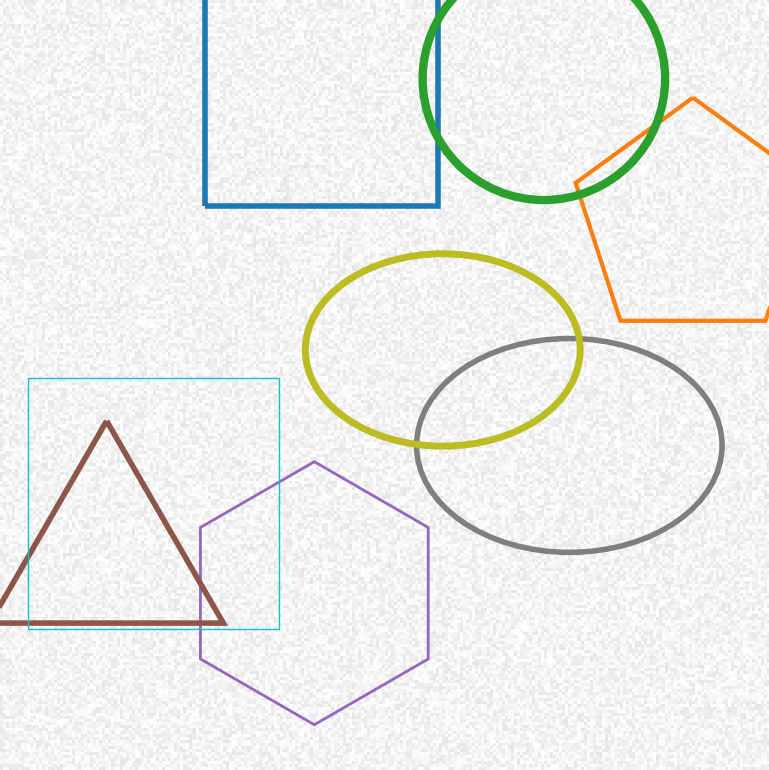[{"shape": "square", "thickness": 2, "radius": 0.76, "center": [0.418, 0.884]}, {"shape": "pentagon", "thickness": 1.5, "radius": 0.8, "center": [0.9, 0.713]}, {"shape": "circle", "thickness": 3, "radius": 0.79, "center": [0.706, 0.898]}, {"shape": "hexagon", "thickness": 1, "radius": 0.85, "center": [0.408, 0.23]}, {"shape": "triangle", "thickness": 2, "radius": 0.88, "center": [0.138, 0.278]}, {"shape": "oval", "thickness": 2, "radius": 0.99, "center": [0.739, 0.422]}, {"shape": "oval", "thickness": 2.5, "radius": 0.89, "center": [0.575, 0.546]}, {"shape": "square", "thickness": 0.5, "radius": 0.81, "center": [0.199, 0.346]}]